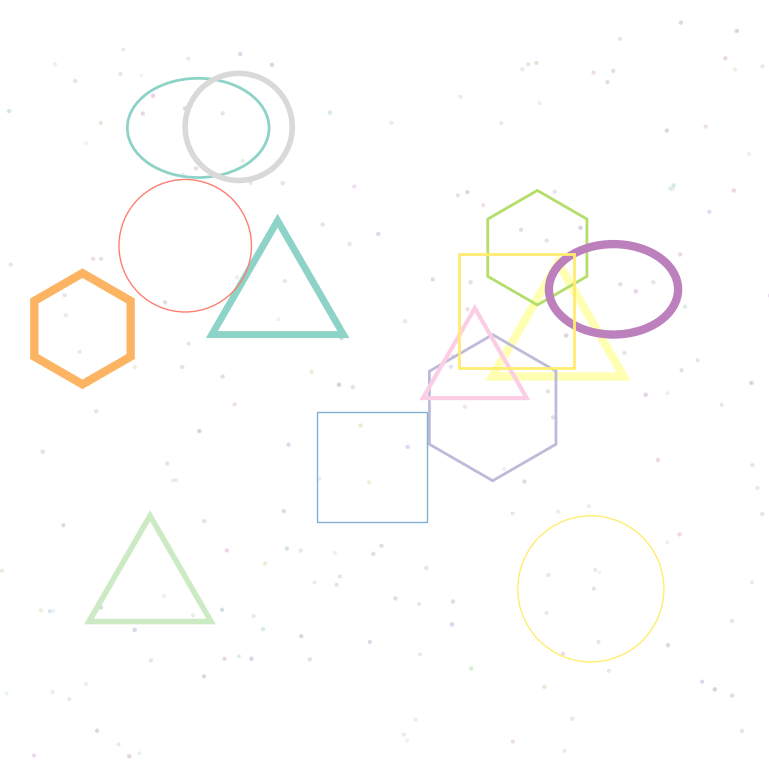[{"shape": "triangle", "thickness": 2.5, "radius": 0.49, "center": [0.361, 0.615]}, {"shape": "oval", "thickness": 1, "radius": 0.46, "center": [0.257, 0.834]}, {"shape": "triangle", "thickness": 3, "radius": 0.49, "center": [0.725, 0.56]}, {"shape": "hexagon", "thickness": 1, "radius": 0.47, "center": [0.64, 0.471]}, {"shape": "circle", "thickness": 0.5, "radius": 0.43, "center": [0.241, 0.681]}, {"shape": "square", "thickness": 0.5, "radius": 0.36, "center": [0.483, 0.394]}, {"shape": "hexagon", "thickness": 3, "radius": 0.36, "center": [0.107, 0.573]}, {"shape": "hexagon", "thickness": 1, "radius": 0.37, "center": [0.698, 0.678]}, {"shape": "triangle", "thickness": 1.5, "radius": 0.39, "center": [0.617, 0.522]}, {"shape": "circle", "thickness": 2, "radius": 0.35, "center": [0.31, 0.835]}, {"shape": "oval", "thickness": 3, "radius": 0.42, "center": [0.797, 0.624]}, {"shape": "triangle", "thickness": 2, "radius": 0.46, "center": [0.195, 0.239]}, {"shape": "circle", "thickness": 0.5, "radius": 0.47, "center": [0.767, 0.235]}, {"shape": "square", "thickness": 1, "radius": 0.37, "center": [0.671, 0.596]}]